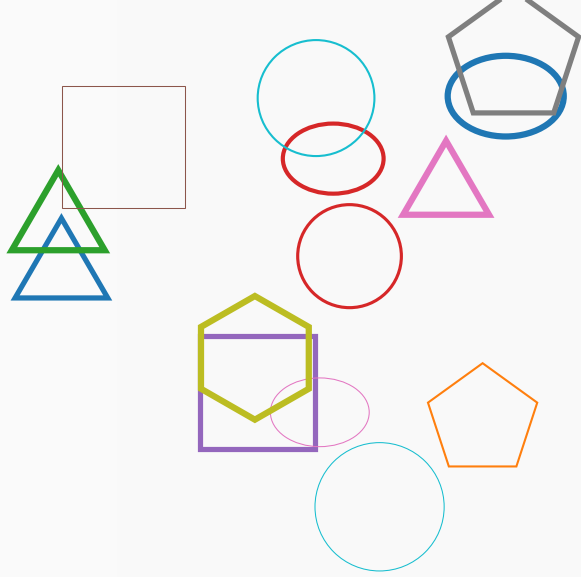[{"shape": "oval", "thickness": 3, "radius": 0.5, "center": [0.87, 0.833]}, {"shape": "triangle", "thickness": 2.5, "radius": 0.46, "center": [0.106, 0.529]}, {"shape": "pentagon", "thickness": 1, "radius": 0.49, "center": [0.83, 0.271]}, {"shape": "triangle", "thickness": 3, "radius": 0.46, "center": [0.1, 0.612]}, {"shape": "oval", "thickness": 2, "radius": 0.43, "center": [0.573, 0.724]}, {"shape": "circle", "thickness": 1.5, "radius": 0.45, "center": [0.601, 0.556]}, {"shape": "square", "thickness": 2.5, "radius": 0.49, "center": [0.443, 0.32]}, {"shape": "square", "thickness": 0.5, "radius": 0.53, "center": [0.212, 0.745]}, {"shape": "triangle", "thickness": 3, "radius": 0.43, "center": [0.767, 0.67]}, {"shape": "oval", "thickness": 0.5, "radius": 0.43, "center": [0.55, 0.285]}, {"shape": "pentagon", "thickness": 2.5, "radius": 0.59, "center": [0.883, 0.899]}, {"shape": "hexagon", "thickness": 3, "radius": 0.54, "center": [0.439, 0.379]}, {"shape": "circle", "thickness": 1, "radius": 0.5, "center": [0.544, 0.829]}, {"shape": "circle", "thickness": 0.5, "radius": 0.56, "center": [0.653, 0.122]}]